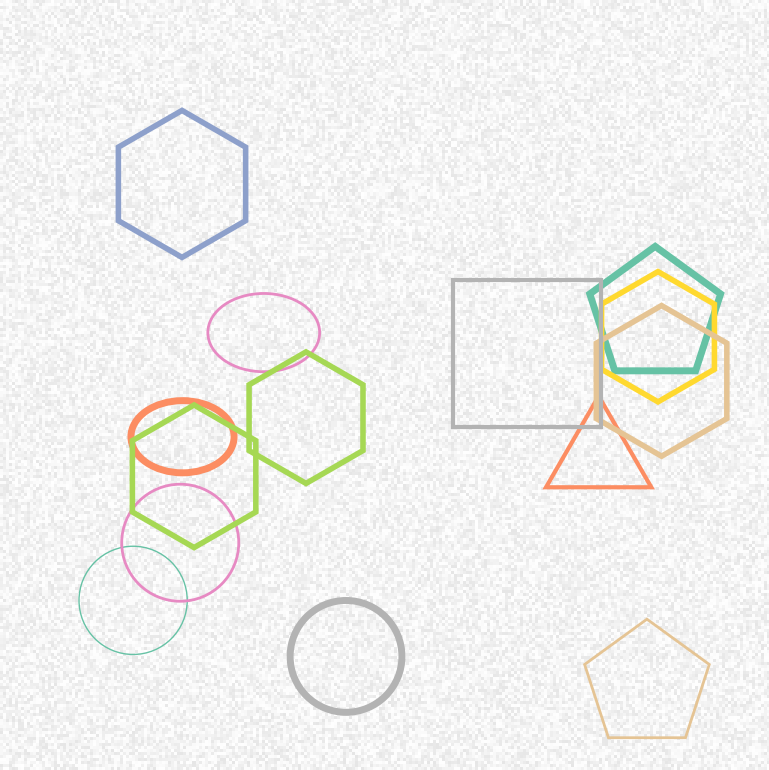[{"shape": "pentagon", "thickness": 2.5, "radius": 0.45, "center": [0.851, 0.591]}, {"shape": "circle", "thickness": 0.5, "radius": 0.35, "center": [0.173, 0.22]}, {"shape": "oval", "thickness": 2.5, "radius": 0.33, "center": [0.237, 0.433]}, {"shape": "triangle", "thickness": 1.5, "radius": 0.39, "center": [0.777, 0.407]}, {"shape": "hexagon", "thickness": 2, "radius": 0.48, "center": [0.236, 0.761]}, {"shape": "oval", "thickness": 1, "radius": 0.36, "center": [0.343, 0.568]}, {"shape": "circle", "thickness": 1, "radius": 0.38, "center": [0.234, 0.295]}, {"shape": "hexagon", "thickness": 2, "radius": 0.43, "center": [0.397, 0.458]}, {"shape": "hexagon", "thickness": 2, "radius": 0.46, "center": [0.252, 0.381]}, {"shape": "hexagon", "thickness": 2, "radius": 0.42, "center": [0.855, 0.563]}, {"shape": "hexagon", "thickness": 2, "radius": 0.49, "center": [0.859, 0.505]}, {"shape": "pentagon", "thickness": 1, "radius": 0.43, "center": [0.84, 0.111]}, {"shape": "square", "thickness": 1.5, "radius": 0.48, "center": [0.685, 0.541]}, {"shape": "circle", "thickness": 2.5, "radius": 0.36, "center": [0.449, 0.148]}]